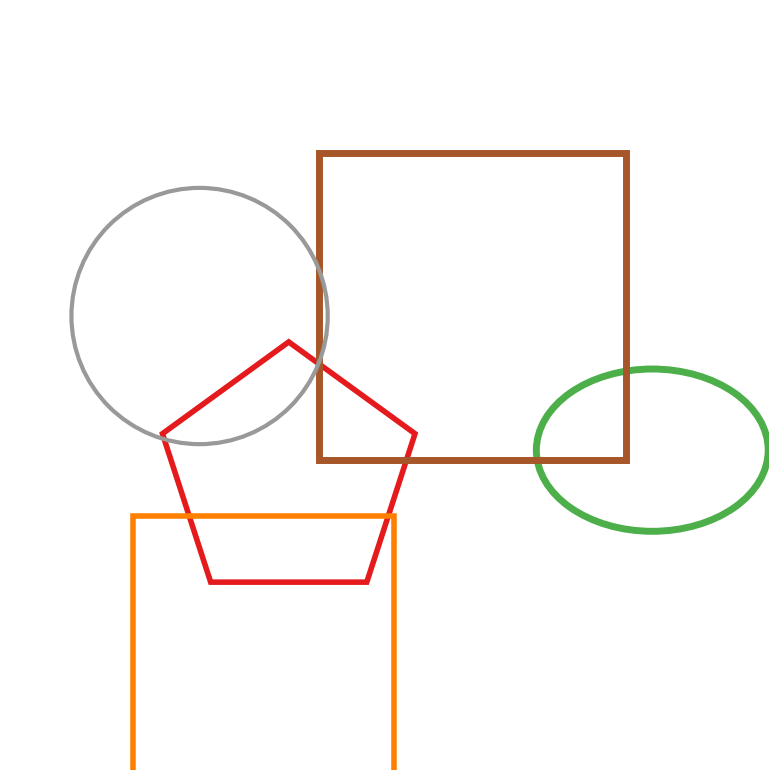[{"shape": "pentagon", "thickness": 2, "radius": 0.86, "center": [0.375, 0.383]}, {"shape": "oval", "thickness": 2.5, "radius": 0.75, "center": [0.847, 0.415]}, {"shape": "square", "thickness": 2, "radius": 0.85, "center": [0.342, 0.161]}, {"shape": "square", "thickness": 2.5, "radius": 1.0, "center": [0.614, 0.602]}, {"shape": "circle", "thickness": 1.5, "radius": 0.83, "center": [0.259, 0.59]}]